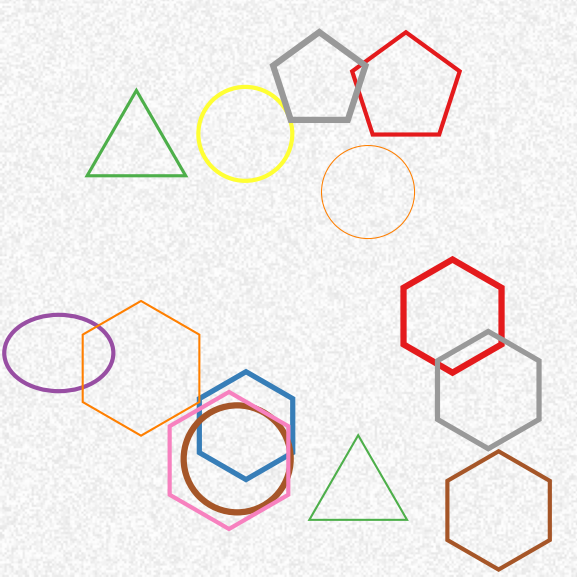[{"shape": "pentagon", "thickness": 2, "radius": 0.49, "center": [0.703, 0.845]}, {"shape": "hexagon", "thickness": 3, "radius": 0.49, "center": [0.784, 0.452]}, {"shape": "hexagon", "thickness": 2.5, "radius": 0.47, "center": [0.426, 0.262]}, {"shape": "triangle", "thickness": 1, "radius": 0.49, "center": [0.62, 0.148]}, {"shape": "triangle", "thickness": 1.5, "radius": 0.49, "center": [0.236, 0.744]}, {"shape": "oval", "thickness": 2, "radius": 0.47, "center": [0.102, 0.388]}, {"shape": "circle", "thickness": 0.5, "radius": 0.4, "center": [0.637, 0.667]}, {"shape": "hexagon", "thickness": 1, "radius": 0.58, "center": [0.244, 0.361]}, {"shape": "circle", "thickness": 2, "radius": 0.41, "center": [0.425, 0.767]}, {"shape": "circle", "thickness": 3, "radius": 0.46, "center": [0.411, 0.205]}, {"shape": "hexagon", "thickness": 2, "radius": 0.51, "center": [0.863, 0.115]}, {"shape": "hexagon", "thickness": 2, "radius": 0.59, "center": [0.397, 0.202]}, {"shape": "pentagon", "thickness": 3, "radius": 0.42, "center": [0.553, 0.86]}, {"shape": "hexagon", "thickness": 2.5, "radius": 0.51, "center": [0.845, 0.324]}]